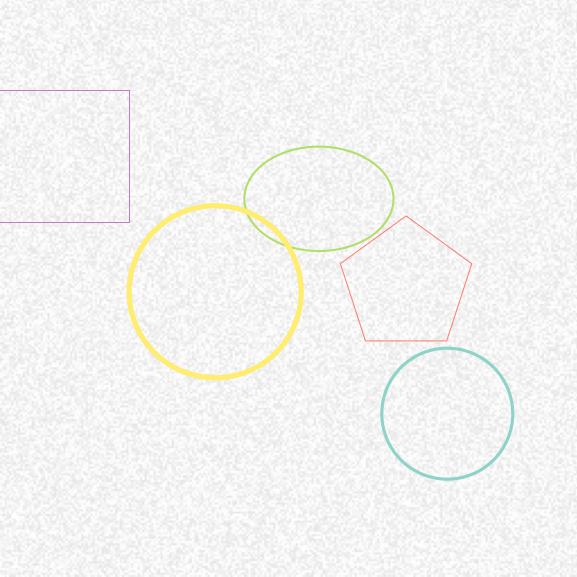[{"shape": "circle", "thickness": 1.5, "radius": 0.57, "center": [0.775, 0.283]}, {"shape": "pentagon", "thickness": 0.5, "radius": 0.6, "center": [0.703, 0.506]}, {"shape": "oval", "thickness": 1, "radius": 0.65, "center": [0.552, 0.655]}, {"shape": "square", "thickness": 0.5, "radius": 0.57, "center": [0.108, 0.728]}, {"shape": "circle", "thickness": 2.5, "radius": 0.75, "center": [0.373, 0.494]}]